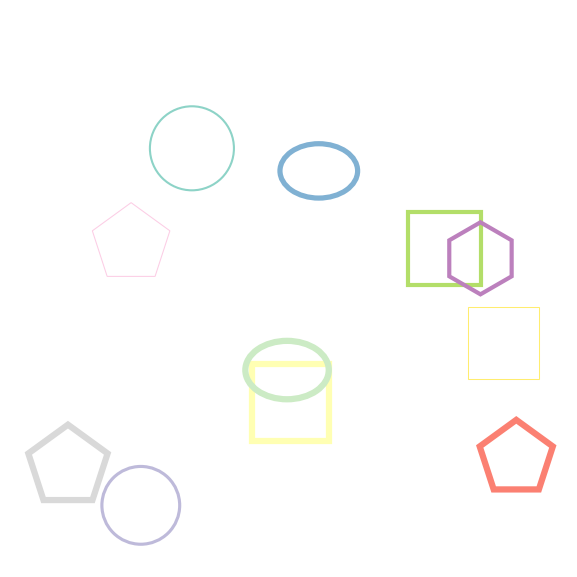[{"shape": "circle", "thickness": 1, "radius": 0.36, "center": [0.332, 0.742]}, {"shape": "square", "thickness": 3, "radius": 0.33, "center": [0.503, 0.302]}, {"shape": "circle", "thickness": 1.5, "radius": 0.34, "center": [0.244, 0.124]}, {"shape": "pentagon", "thickness": 3, "radius": 0.33, "center": [0.894, 0.205]}, {"shape": "oval", "thickness": 2.5, "radius": 0.34, "center": [0.552, 0.703]}, {"shape": "square", "thickness": 2, "radius": 0.32, "center": [0.77, 0.569]}, {"shape": "pentagon", "thickness": 0.5, "radius": 0.35, "center": [0.227, 0.578]}, {"shape": "pentagon", "thickness": 3, "radius": 0.36, "center": [0.118, 0.192]}, {"shape": "hexagon", "thickness": 2, "radius": 0.31, "center": [0.832, 0.552]}, {"shape": "oval", "thickness": 3, "radius": 0.36, "center": [0.497, 0.358]}, {"shape": "square", "thickness": 0.5, "radius": 0.31, "center": [0.872, 0.405]}]